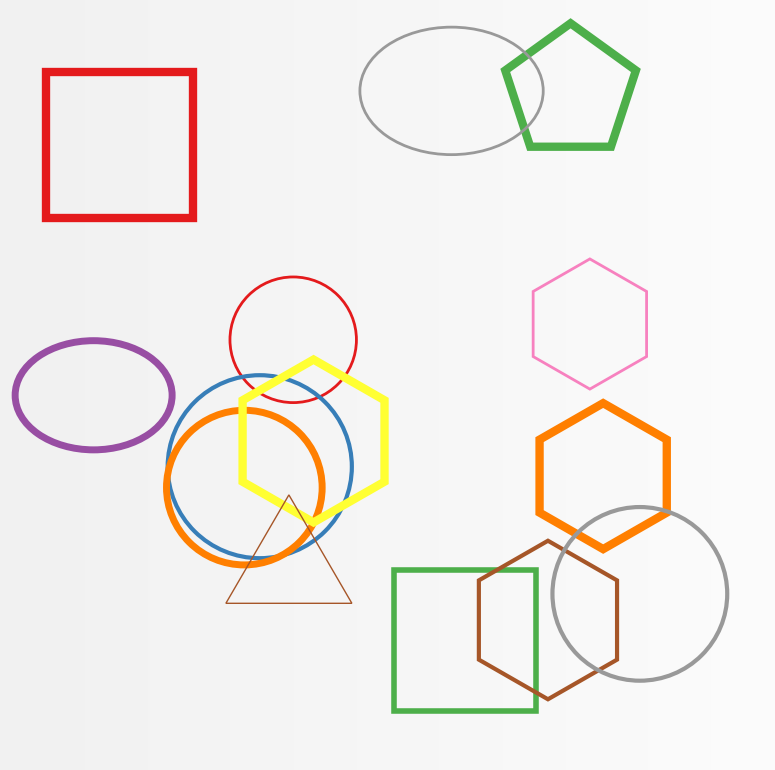[{"shape": "square", "thickness": 3, "radius": 0.47, "center": [0.154, 0.812]}, {"shape": "circle", "thickness": 1, "radius": 0.41, "center": [0.378, 0.559]}, {"shape": "circle", "thickness": 1.5, "radius": 0.59, "center": [0.335, 0.394]}, {"shape": "square", "thickness": 2, "radius": 0.46, "center": [0.6, 0.168]}, {"shape": "pentagon", "thickness": 3, "radius": 0.44, "center": [0.736, 0.881]}, {"shape": "oval", "thickness": 2.5, "radius": 0.51, "center": [0.121, 0.487]}, {"shape": "hexagon", "thickness": 3, "radius": 0.47, "center": [0.778, 0.382]}, {"shape": "circle", "thickness": 2.5, "radius": 0.5, "center": [0.315, 0.367]}, {"shape": "hexagon", "thickness": 3, "radius": 0.53, "center": [0.405, 0.427]}, {"shape": "triangle", "thickness": 0.5, "radius": 0.47, "center": [0.373, 0.263]}, {"shape": "hexagon", "thickness": 1.5, "radius": 0.51, "center": [0.707, 0.195]}, {"shape": "hexagon", "thickness": 1, "radius": 0.42, "center": [0.761, 0.579]}, {"shape": "oval", "thickness": 1, "radius": 0.59, "center": [0.583, 0.882]}, {"shape": "circle", "thickness": 1.5, "radius": 0.56, "center": [0.826, 0.229]}]